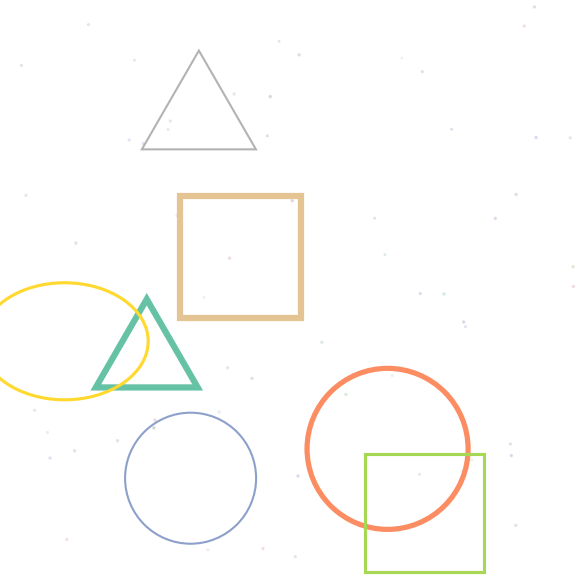[{"shape": "triangle", "thickness": 3, "radius": 0.51, "center": [0.254, 0.379]}, {"shape": "circle", "thickness": 2.5, "radius": 0.7, "center": [0.671, 0.222]}, {"shape": "circle", "thickness": 1, "radius": 0.57, "center": [0.33, 0.171]}, {"shape": "square", "thickness": 1.5, "radius": 0.51, "center": [0.735, 0.111]}, {"shape": "oval", "thickness": 1.5, "radius": 0.72, "center": [0.112, 0.408]}, {"shape": "square", "thickness": 3, "radius": 0.53, "center": [0.417, 0.554]}, {"shape": "triangle", "thickness": 1, "radius": 0.57, "center": [0.344, 0.798]}]